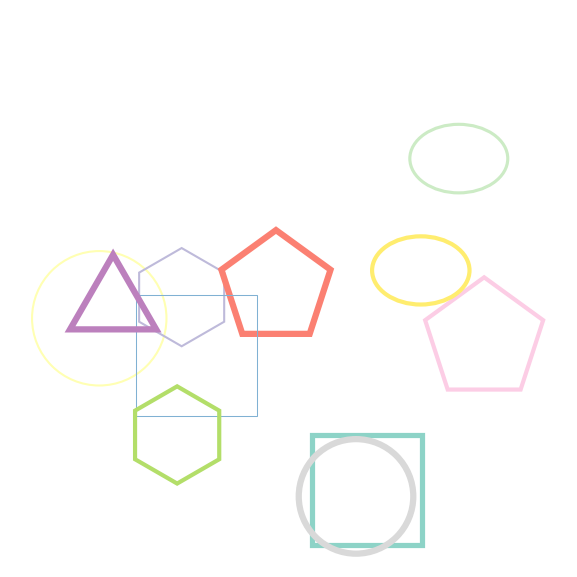[{"shape": "square", "thickness": 2.5, "radius": 0.48, "center": [0.636, 0.151]}, {"shape": "circle", "thickness": 1, "radius": 0.58, "center": [0.172, 0.448]}, {"shape": "hexagon", "thickness": 1, "radius": 0.43, "center": [0.315, 0.485]}, {"shape": "pentagon", "thickness": 3, "radius": 0.5, "center": [0.478, 0.501]}, {"shape": "square", "thickness": 0.5, "radius": 0.52, "center": [0.341, 0.384]}, {"shape": "hexagon", "thickness": 2, "radius": 0.42, "center": [0.307, 0.246]}, {"shape": "pentagon", "thickness": 2, "radius": 0.54, "center": [0.838, 0.411]}, {"shape": "circle", "thickness": 3, "radius": 0.5, "center": [0.616, 0.14]}, {"shape": "triangle", "thickness": 3, "radius": 0.43, "center": [0.196, 0.472]}, {"shape": "oval", "thickness": 1.5, "radius": 0.42, "center": [0.794, 0.725]}, {"shape": "oval", "thickness": 2, "radius": 0.42, "center": [0.729, 0.531]}]